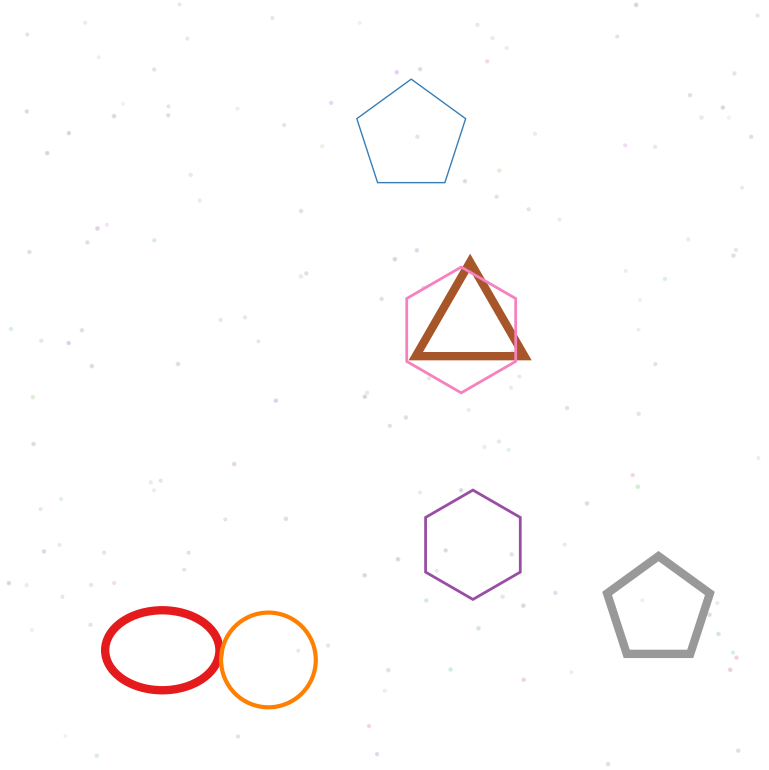[{"shape": "oval", "thickness": 3, "radius": 0.37, "center": [0.211, 0.156]}, {"shape": "pentagon", "thickness": 0.5, "radius": 0.37, "center": [0.534, 0.823]}, {"shape": "hexagon", "thickness": 1, "radius": 0.35, "center": [0.614, 0.293]}, {"shape": "circle", "thickness": 1.5, "radius": 0.31, "center": [0.349, 0.143]}, {"shape": "triangle", "thickness": 3, "radius": 0.41, "center": [0.611, 0.578]}, {"shape": "hexagon", "thickness": 1, "radius": 0.41, "center": [0.599, 0.571]}, {"shape": "pentagon", "thickness": 3, "radius": 0.35, "center": [0.855, 0.208]}]